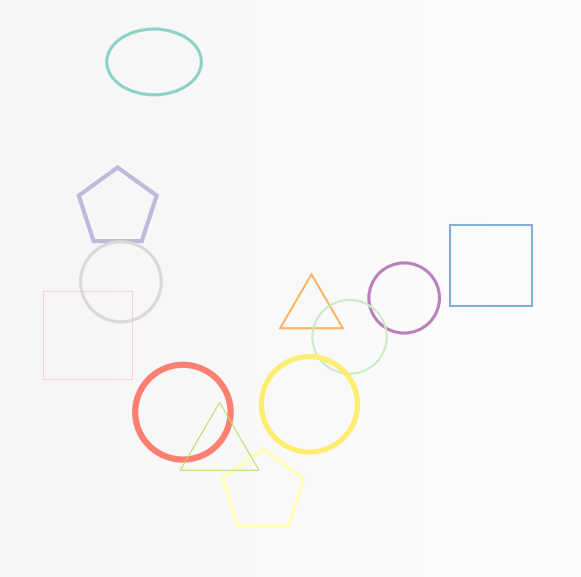[{"shape": "oval", "thickness": 1.5, "radius": 0.41, "center": [0.265, 0.892]}, {"shape": "pentagon", "thickness": 1.5, "radius": 0.37, "center": [0.453, 0.148]}, {"shape": "pentagon", "thickness": 2, "radius": 0.35, "center": [0.202, 0.639]}, {"shape": "circle", "thickness": 3, "radius": 0.41, "center": [0.315, 0.285]}, {"shape": "square", "thickness": 1, "radius": 0.35, "center": [0.844, 0.539]}, {"shape": "triangle", "thickness": 1, "radius": 0.31, "center": [0.536, 0.462]}, {"shape": "triangle", "thickness": 0.5, "radius": 0.39, "center": [0.378, 0.224]}, {"shape": "square", "thickness": 0.5, "radius": 0.38, "center": [0.15, 0.419]}, {"shape": "circle", "thickness": 1.5, "radius": 0.35, "center": [0.208, 0.511]}, {"shape": "circle", "thickness": 1.5, "radius": 0.3, "center": [0.695, 0.483]}, {"shape": "circle", "thickness": 1, "radius": 0.32, "center": [0.601, 0.416]}, {"shape": "circle", "thickness": 2.5, "radius": 0.41, "center": [0.532, 0.299]}]